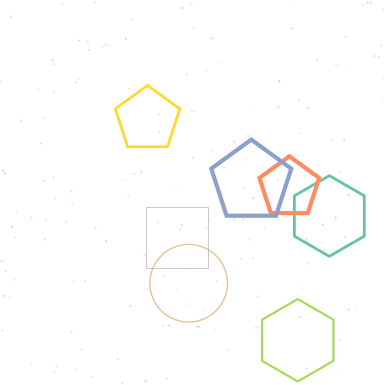[{"shape": "hexagon", "thickness": 2, "radius": 0.52, "center": [0.855, 0.439]}, {"shape": "pentagon", "thickness": 3, "radius": 0.41, "center": [0.751, 0.512]}, {"shape": "pentagon", "thickness": 3, "radius": 0.55, "center": [0.653, 0.528]}, {"shape": "hexagon", "thickness": 1.5, "radius": 0.53, "center": [0.773, 0.116]}, {"shape": "pentagon", "thickness": 2, "radius": 0.44, "center": [0.383, 0.69]}, {"shape": "circle", "thickness": 1, "radius": 0.5, "center": [0.49, 0.264]}, {"shape": "square", "thickness": 0.5, "radius": 0.4, "center": [0.46, 0.383]}]